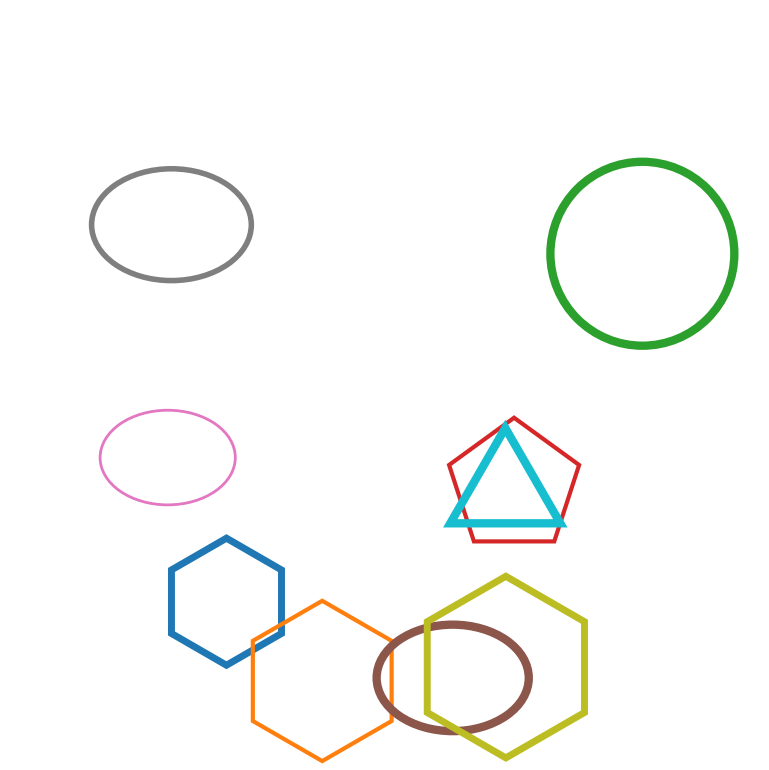[{"shape": "hexagon", "thickness": 2.5, "radius": 0.41, "center": [0.294, 0.219]}, {"shape": "hexagon", "thickness": 1.5, "radius": 0.52, "center": [0.418, 0.116]}, {"shape": "circle", "thickness": 3, "radius": 0.6, "center": [0.834, 0.67]}, {"shape": "pentagon", "thickness": 1.5, "radius": 0.44, "center": [0.668, 0.369]}, {"shape": "oval", "thickness": 3, "radius": 0.49, "center": [0.588, 0.12]}, {"shape": "oval", "thickness": 1, "radius": 0.44, "center": [0.218, 0.406]}, {"shape": "oval", "thickness": 2, "radius": 0.52, "center": [0.223, 0.708]}, {"shape": "hexagon", "thickness": 2.5, "radius": 0.59, "center": [0.657, 0.134]}, {"shape": "triangle", "thickness": 3, "radius": 0.41, "center": [0.656, 0.362]}]